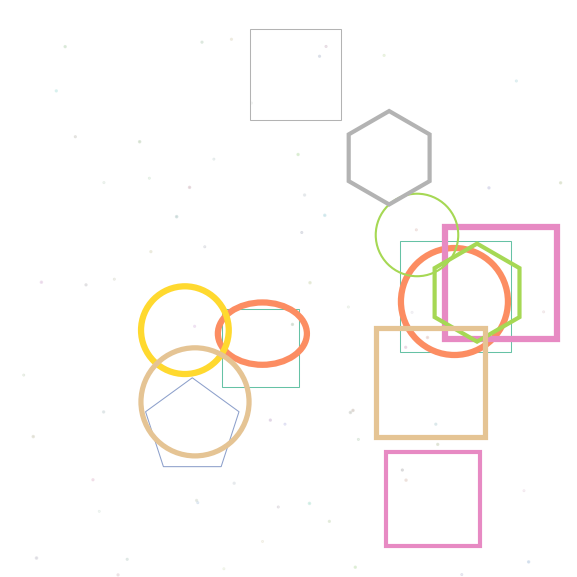[{"shape": "square", "thickness": 0.5, "radius": 0.34, "center": [0.451, 0.397]}, {"shape": "square", "thickness": 0.5, "radius": 0.48, "center": [0.789, 0.486]}, {"shape": "circle", "thickness": 3, "radius": 0.46, "center": [0.787, 0.477]}, {"shape": "oval", "thickness": 3, "radius": 0.39, "center": [0.454, 0.421]}, {"shape": "pentagon", "thickness": 0.5, "radius": 0.43, "center": [0.333, 0.26]}, {"shape": "square", "thickness": 3, "radius": 0.49, "center": [0.868, 0.509]}, {"shape": "square", "thickness": 2, "radius": 0.41, "center": [0.749, 0.135]}, {"shape": "hexagon", "thickness": 2, "radius": 0.42, "center": [0.826, 0.492]}, {"shape": "circle", "thickness": 1, "radius": 0.36, "center": [0.722, 0.592]}, {"shape": "circle", "thickness": 3, "radius": 0.38, "center": [0.32, 0.427]}, {"shape": "square", "thickness": 2.5, "radius": 0.47, "center": [0.745, 0.337]}, {"shape": "circle", "thickness": 2.5, "radius": 0.47, "center": [0.338, 0.303]}, {"shape": "square", "thickness": 0.5, "radius": 0.39, "center": [0.512, 0.87]}, {"shape": "hexagon", "thickness": 2, "radius": 0.4, "center": [0.674, 0.726]}]